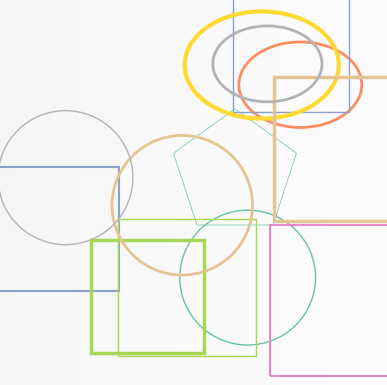[{"shape": "pentagon", "thickness": 0.5, "radius": 0.83, "center": [0.606, 0.551]}, {"shape": "circle", "thickness": 1, "radius": 0.88, "center": [0.639, 0.279]}, {"shape": "oval", "thickness": 2, "radius": 0.79, "center": [0.775, 0.78]}, {"shape": "square", "thickness": 1.5, "radius": 0.81, "center": [0.147, 0.406]}, {"shape": "square", "thickness": 1, "radius": 0.75, "center": [0.751, 0.858]}, {"shape": "square", "thickness": 1.5, "radius": 0.98, "center": [0.893, 0.22]}, {"shape": "square", "thickness": 1, "radius": 0.89, "center": [0.482, 0.253]}, {"shape": "square", "thickness": 2.5, "radius": 0.73, "center": [0.38, 0.23]}, {"shape": "oval", "thickness": 3, "radius": 0.99, "center": [0.675, 0.831]}, {"shape": "square", "thickness": 2.5, "radius": 0.94, "center": [0.894, 0.613]}, {"shape": "circle", "thickness": 2, "radius": 0.91, "center": [0.47, 0.467]}, {"shape": "circle", "thickness": 1, "radius": 0.87, "center": [0.169, 0.539]}, {"shape": "oval", "thickness": 2, "radius": 0.7, "center": [0.69, 0.834]}]